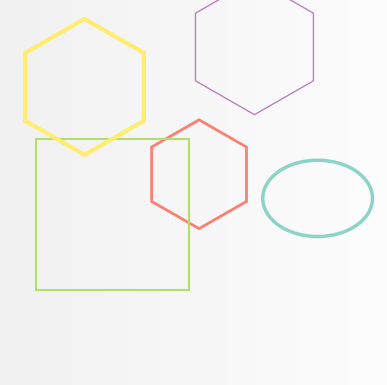[{"shape": "oval", "thickness": 2.5, "radius": 0.71, "center": [0.82, 0.485]}, {"shape": "hexagon", "thickness": 2, "radius": 0.71, "center": [0.514, 0.547]}, {"shape": "square", "thickness": 1.5, "radius": 0.98, "center": [0.29, 0.443]}, {"shape": "hexagon", "thickness": 1, "radius": 0.88, "center": [0.657, 0.878]}, {"shape": "hexagon", "thickness": 3, "radius": 0.88, "center": [0.218, 0.774]}]